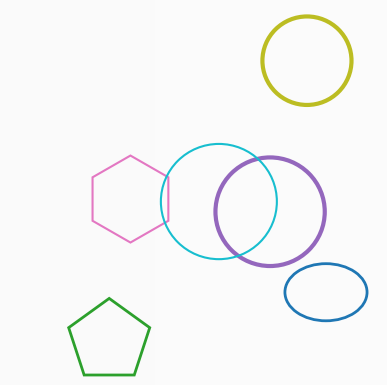[{"shape": "oval", "thickness": 2, "radius": 0.53, "center": [0.841, 0.241]}, {"shape": "pentagon", "thickness": 2, "radius": 0.55, "center": [0.282, 0.115]}, {"shape": "circle", "thickness": 3, "radius": 0.71, "center": [0.697, 0.45]}, {"shape": "hexagon", "thickness": 1.5, "radius": 0.56, "center": [0.337, 0.483]}, {"shape": "circle", "thickness": 3, "radius": 0.57, "center": [0.792, 0.842]}, {"shape": "circle", "thickness": 1.5, "radius": 0.75, "center": [0.565, 0.477]}]